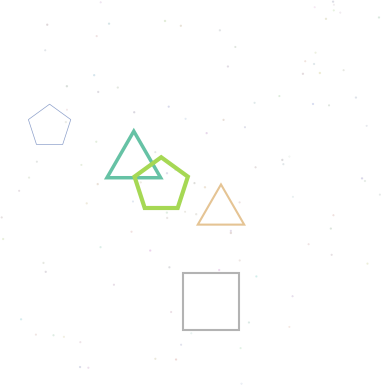[{"shape": "triangle", "thickness": 2.5, "radius": 0.4, "center": [0.348, 0.579]}, {"shape": "pentagon", "thickness": 0.5, "radius": 0.29, "center": [0.129, 0.672]}, {"shape": "pentagon", "thickness": 3, "radius": 0.36, "center": [0.419, 0.519]}, {"shape": "triangle", "thickness": 1.5, "radius": 0.35, "center": [0.574, 0.451]}, {"shape": "square", "thickness": 1.5, "radius": 0.37, "center": [0.548, 0.217]}]